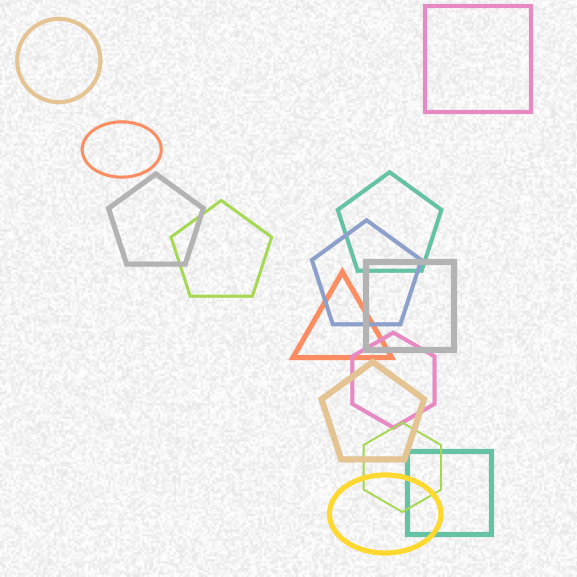[{"shape": "square", "thickness": 2.5, "radius": 0.36, "center": [0.777, 0.146]}, {"shape": "pentagon", "thickness": 2, "radius": 0.47, "center": [0.675, 0.607]}, {"shape": "oval", "thickness": 1.5, "radius": 0.34, "center": [0.211, 0.74]}, {"shape": "triangle", "thickness": 2.5, "radius": 0.49, "center": [0.593, 0.429]}, {"shape": "pentagon", "thickness": 2, "radius": 0.5, "center": [0.635, 0.518]}, {"shape": "hexagon", "thickness": 2, "radius": 0.41, "center": [0.681, 0.341]}, {"shape": "square", "thickness": 2, "radius": 0.46, "center": [0.827, 0.897]}, {"shape": "pentagon", "thickness": 1.5, "radius": 0.46, "center": [0.383, 0.56]}, {"shape": "hexagon", "thickness": 1, "radius": 0.39, "center": [0.697, 0.19]}, {"shape": "oval", "thickness": 2.5, "radius": 0.48, "center": [0.667, 0.109]}, {"shape": "circle", "thickness": 2, "radius": 0.36, "center": [0.102, 0.894]}, {"shape": "pentagon", "thickness": 3, "radius": 0.47, "center": [0.646, 0.279]}, {"shape": "square", "thickness": 3, "radius": 0.38, "center": [0.709, 0.47]}, {"shape": "pentagon", "thickness": 2.5, "radius": 0.43, "center": [0.27, 0.612]}]